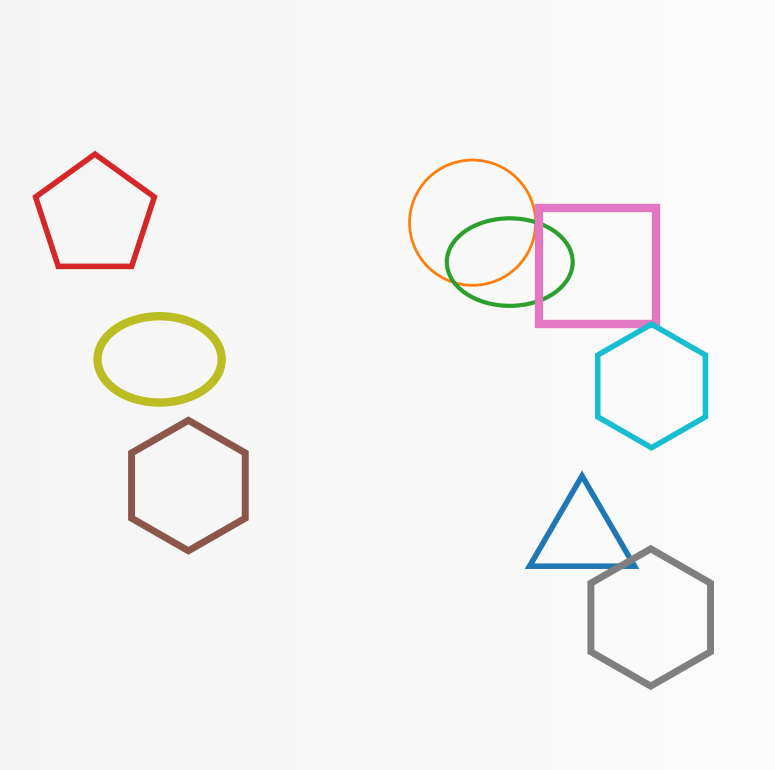[{"shape": "triangle", "thickness": 2, "radius": 0.39, "center": [0.751, 0.304]}, {"shape": "circle", "thickness": 1, "radius": 0.41, "center": [0.61, 0.711]}, {"shape": "oval", "thickness": 1.5, "radius": 0.41, "center": [0.658, 0.66]}, {"shape": "pentagon", "thickness": 2, "radius": 0.4, "center": [0.123, 0.719]}, {"shape": "hexagon", "thickness": 2.5, "radius": 0.42, "center": [0.243, 0.369]}, {"shape": "square", "thickness": 3, "radius": 0.38, "center": [0.771, 0.654]}, {"shape": "hexagon", "thickness": 2.5, "radius": 0.45, "center": [0.84, 0.198]}, {"shape": "oval", "thickness": 3, "radius": 0.4, "center": [0.206, 0.533]}, {"shape": "hexagon", "thickness": 2, "radius": 0.4, "center": [0.841, 0.499]}]